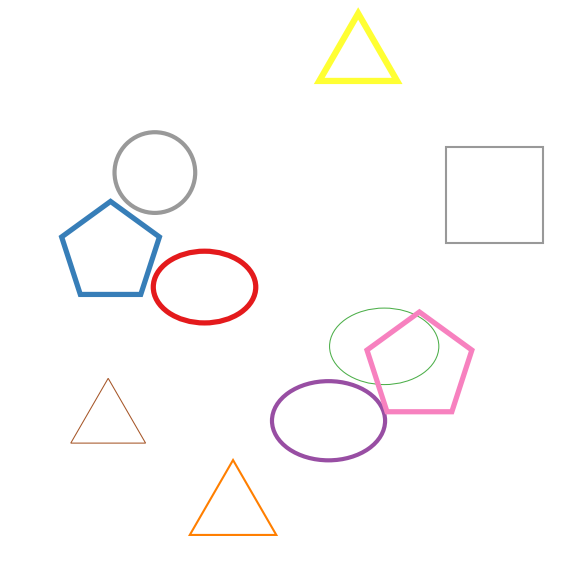[{"shape": "oval", "thickness": 2.5, "radius": 0.44, "center": [0.354, 0.502]}, {"shape": "pentagon", "thickness": 2.5, "radius": 0.45, "center": [0.191, 0.561]}, {"shape": "oval", "thickness": 0.5, "radius": 0.47, "center": [0.665, 0.399]}, {"shape": "oval", "thickness": 2, "radius": 0.49, "center": [0.569, 0.271]}, {"shape": "triangle", "thickness": 1, "radius": 0.43, "center": [0.404, 0.116]}, {"shape": "triangle", "thickness": 3, "radius": 0.39, "center": [0.62, 0.898]}, {"shape": "triangle", "thickness": 0.5, "radius": 0.37, "center": [0.187, 0.269]}, {"shape": "pentagon", "thickness": 2.5, "radius": 0.48, "center": [0.726, 0.363]}, {"shape": "square", "thickness": 1, "radius": 0.42, "center": [0.856, 0.661]}, {"shape": "circle", "thickness": 2, "radius": 0.35, "center": [0.268, 0.7]}]